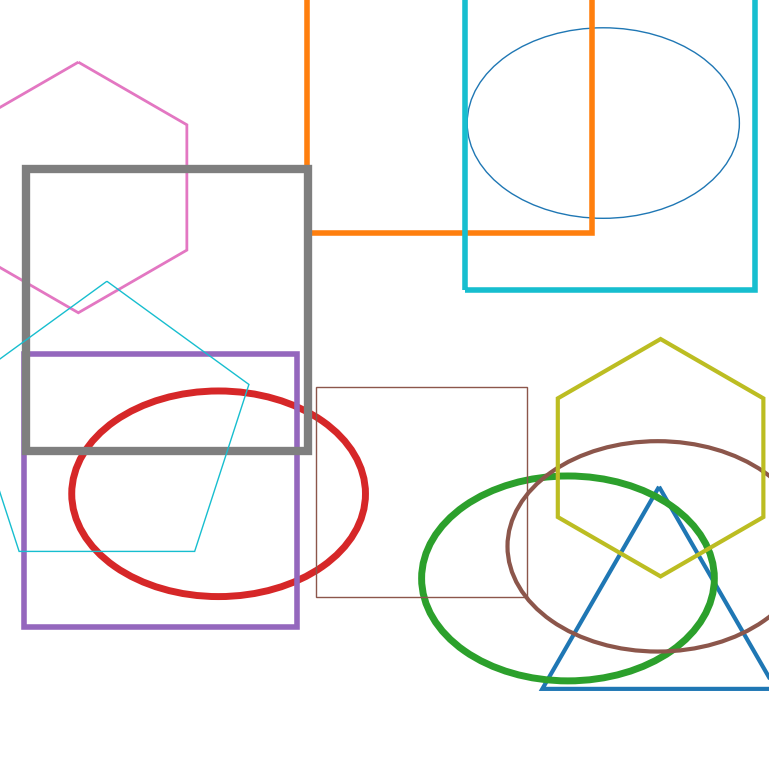[{"shape": "oval", "thickness": 0.5, "radius": 0.88, "center": [0.784, 0.84]}, {"shape": "triangle", "thickness": 1.5, "radius": 0.87, "center": [0.856, 0.193]}, {"shape": "square", "thickness": 2, "radius": 0.92, "center": [0.584, 0.882]}, {"shape": "oval", "thickness": 2.5, "radius": 0.95, "center": [0.738, 0.249]}, {"shape": "oval", "thickness": 2.5, "radius": 0.95, "center": [0.284, 0.359]}, {"shape": "square", "thickness": 2, "radius": 0.89, "center": [0.208, 0.363]}, {"shape": "oval", "thickness": 1.5, "radius": 0.98, "center": [0.854, 0.29]}, {"shape": "square", "thickness": 0.5, "radius": 0.68, "center": [0.547, 0.361]}, {"shape": "hexagon", "thickness": 1, "radius": 0.81, "center": [0.102, 0.757]}, {"shape": "square", "thickness": 3, "radius": 0.92, "center": [0.217, 0.597]}, {"shape": "hexagon", "thickness": 1.5, "radius": 0.77, "center": [0.858, 0.406]}, {"shape": "square", "thickness": 2, "radius": 0.94, "center": [0.792, 0.813]}, {"shape": "pentagon", "thickness": 0.5, "radius": 0.97, "center": [0.139, 0.441]}]